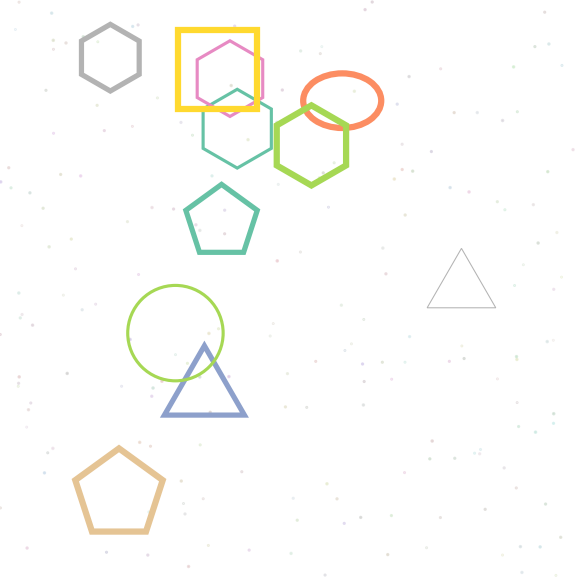[{"shape": "hexagon", "thickness": 1.5, "radius": 0.34, "center": [0.411, 0.776]}, {"shape": "pentagon", "thickness": 2.5, "radius": 0.33, "center": [0.384, 0.615]}, {"shape": "oval", "thickness": 3, "radius": 0.34, "center": [0.593, 0.825]}, {"shape": "triangle", "thickness": 2.5, "radius": 0.4, "center": [0.354, 0.32]}, {"shape": "hexagon", "thickness": 1.5, "radius": 0.33, "center": [0.398, 0.863]}, {"shape": "circle", "thickness": 1.5, "radius": 0.41, "center": [0.304, 0.422]}, {"shape": "hexagon", "thickness": 3, "radius": 0.35, "center": [0.539, 0.747]}, {"shape": "square", "thickness": 3, "radius": 0.34, "center": [0.377, 0.879]}, {"shape": "pentagon", "thickness": 3, "radius": 0.4, "center": [0.206, 0.143]}, {"shape": "hexagon", "thickness": 2.5, "radius": 0.29, "center": [0.191, 0.899]}, {"shape": "triangle", "thickness": 0.5, "radius": 0.34, "center": [0.799, 0.5]}]